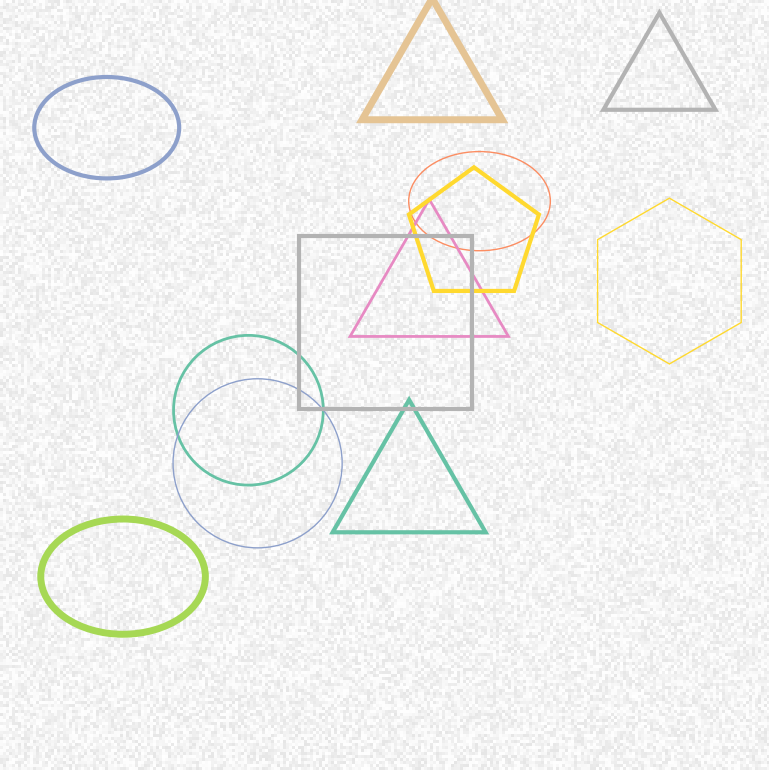[{"shape": "triangle", "thickness": 1.5, "radius": 0.57, "center": [0.531, 0.366]}, {"shape": "circle", "thickness": 1, "radius": 0.49, "center": [0.323, 0.467]}, {"shape": "oval", "thickness": 0.5, "radius": 0.46, "center": [0.623, 0.739]}, {"shape": "oval", "thickness": 1.5, "radius": 0.47, "center": [0.139, 0.834]}, {"shape": "circle", "thickness": 0.5, "radius": 0.55, "center": [0.335, 0.398]}, {"shape": "triangle", "thickness": 1, "radius": 0.59, "center": [0.557, 0.622]}, {"shape": "oval", "thickness": 2.5, "radius": 0.53, "center": [0.16, 0.251]}, {"shape": "hexagon", "thickness": 0.5, "radius": 0.54, "center": [0.869, 0.635]}, {"shape": "pentagon", "thickness": 1.5, "radius": 0.44, "center": [0.616, 0.694]}, {"shape": "triangle", "thickness": 2.5, "radius": 0.53, "center": [0.561, 0.897]}, {"shape": "square", "thickness": 1.5, "radius": 0.56, "center": [0.501, 0.581]}, {"shape": "triangle", "thickness": 1.5, "radius": 0.42, "center": [0.856, 0.899]}]